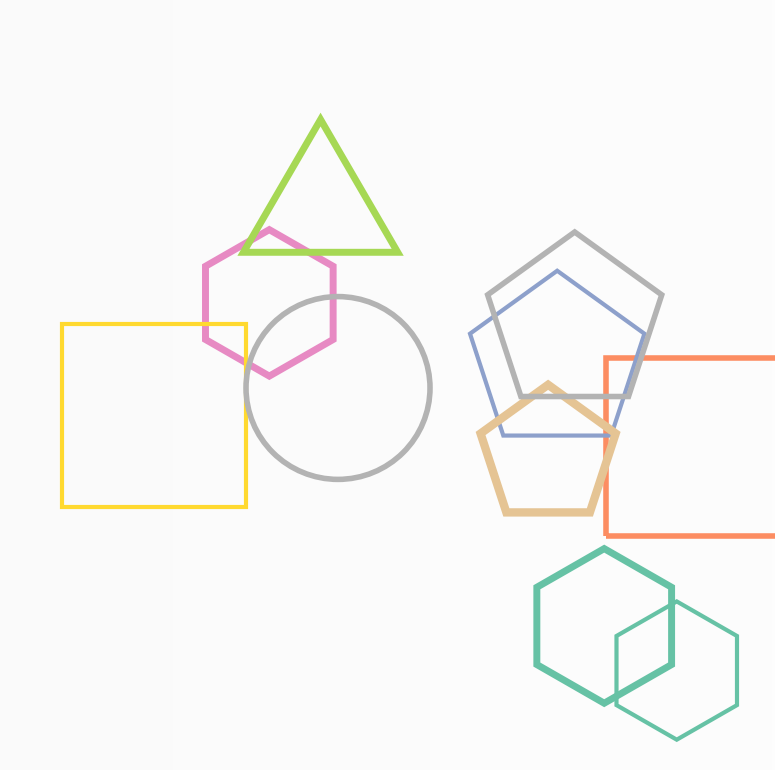[{"shape": "hexagon", "thickness": 1.5, "radius": 0.45, "center": [0.873, 0.129]}, {"shape": "hexagon", "thickness": 2.5, "radius": 0.5, "center": [0.78, 0.187]}, {"shape": "square", "thickness": 2, "radius": 0.58, "center": [0.897, 0.42]}, {"shape": "pentagon", "thickness": 1.5, "radius": 0.59, "center": [0.719, 0.53]}, {"shape": "hexagon", "thickness": 2.5, "radius": 0.48, "center": [0.347, 0.607]}, {"shape": "triangle", "thickness": 2.5, "radius": 0.57, "center": [0.414, 0.73]}, {"shape": "square", "thickness": 1.5, "radius": 0.59, "center": [0.199, 0.46]}, {"shape": "pentagon", "thickness": 3, "radius": 0.46, "center": [0.707, 0.409]}, {"shape": "pentagon", "thickness": 2, "radius": 0.59, "center": [0.742, 0.581]}, {"shape": "circle", "thickness": 2, "radius": 0.59, "center": [0.436, 0.496]}]